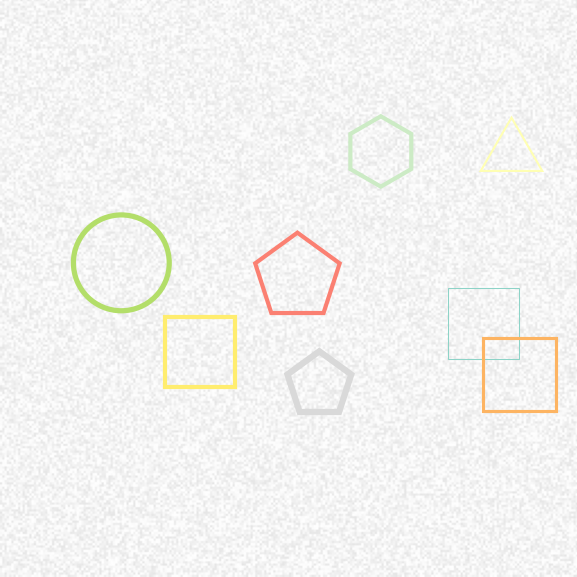[{"shape": "square", "thickness": 0.5, "radius": 0.31, "center": [0.837, 0.439]}, {"shape": "triangle", "thickness": 1, "radius": 0.31, "center": [0.886, 0.734]}, {"shape": "pentagon", "thickness": 2, "radius": 0.38, "center": [0.515, 0.519]}, {"shape": "square", "thickness": 1.5, "radius": 0.31, "center": [0.899, 0.351]}, {"shape": "circle", "thickness": 2.5, "radius": 0.41, "center": [0.21, 0.544]}, {"shape": "pentagon", "thickness": 3, "radius": 0.29, "center": [0.553, 0.333]}, {"shape": "hexagon", "thickness": 2, "radius": 0.3, "center": [0.659, 0.737]}, {"shape": "square", "thickness": 2, "radius": 0.3, "center": [0.347, 0.389]}]